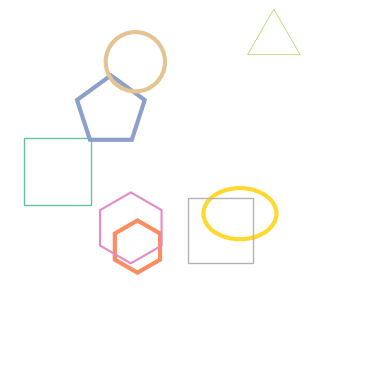[{"shape": "square", "thickness": 1, "radius": 0.43, "center": [0.15, 0.555]}, {"shape": "hexagon", "thickness": 3, "radius": 0.34, "center": [0.357, 0.36]}, {"shape": "pentagon", "thickness": 3, "radius": 0.46, "center": [0.288, 0.712]}, {"shape": "hexagon", "thickness": 1.5, "radius": 0.46, "center": [0.34, 0.408]}, {"shape": "triangle", "thickness": 0.5, "radius": 0.39, "center": [0.711, 0.897]}, {"shape": "oval", "thickness": 3, "radius": 0.47, "center": [0.623, 0.445]}, {"shape": "circle", "thickness": 3, "radius": 0.39, "center": [0.352, 0.84]}, {"shape": "square", "thickness": 1, "radius": 0.43, "center": [0.572, 0.401]}]